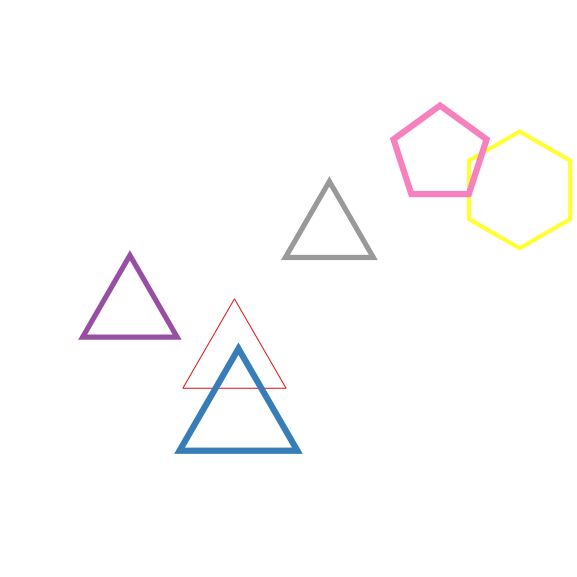[{"shape": "triangle", "thickness": 0.5, "radius": 0.52, "center": [0.406, 0.378]}, {"shape": "triangle", "thickness": 3, "radius": 0.59, "center": [0.413, 0.278]}, {"shape": "triangle", "thickness": 2.5, "radius": 0.47, "center": [0.225, 0.463]}, {"shape": "hexagon", "thickness": 2, "radius": 0.51, "center": [0.9, 0.67]}, {"shape": "pentagon", "thickness": 3, "radius": 0.42, "center": [0.762, 0.732]}, {"shape": "triangle", "thickness": 2.5, "radius": 0.44, "center": [0.57, 0.597]}]